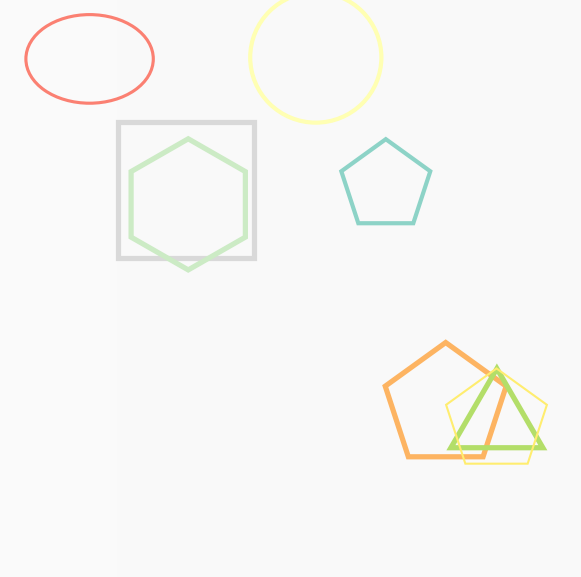[{"shape": "pentagon", "thickness": 2, "radius": 0.4, "center": [0.664, 0.678]}, {"shape": "circle", "thickness": 2, "radius": 0.56, "center": [0.543, 0.9]}, {"shape": "oval", "thickness": 1.5, "radius": 0.55, "center": [0.154, 0.897]}, {"shape": "pentagon", "thickness": 2.5, "radius": 0.55, "center": [0.767, 0.297]}, {"shape": "triangle", "thickness": 2.5, "radius": 0.46, "center": [0.855, 0.27]}, {"shape": "square", "thickness": 2.5, "radius": 0.59, "center": [0.32, 0.67]}, {"shape": "hexagon", "thickness": 2.5, "radius": 0.57, "center": [0.324, 0.645]}, {"shape": "pentagon", "thickness": 1, "radius": 0.46, "center": [0.854, 0.27]}]